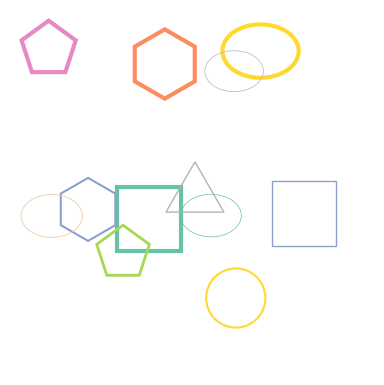[{"shape": "square", "thickness": 3, "radius": 0.41, "center": [0.386, 0.431]}, {"shape": "oval", "thickness": 0.5, "radius": 0.39, "center": [0.548, 0.44]}, {"shape": "hexagon", "thickness": 3, "radius": 0.45, "center": [0.428, 0.834]}, {"shape": "square", "thickness": 1, "radius": 0.42, "center": [0.789, 0.445]}, {"shape": "hexagon", "thickness": 1.5, "radius": 0.41, "center": [0.229, 0.456]}, {"shape": "pentagon", "thickness": 3, "radius": 0.37, "center": [0.126, 0.872]}, {"shape": "pentagon", "thickness": 2, "radius": 0.36, "center": [0.32, 0.343]}, {"shape": "circle", "thickness": 1.5, "radius": 0.38, "center": [0.612, 0.226]}, {"shape": "oval", "thickness": 3, "radius": 0.5, "center": [0.677, 0.867]}, {"shape": "oval", "thickness": 0.5, "radius": 0.4, "center": [0.134, 0.439]}, {"shape": "triangle", "thickness": 1, "radius": 0.43, "center": [0.506, 0.493]}, {"shape": "oval", "thickness": 0.5, "radius": 0.38, "center": [0.608, 0.815]}]